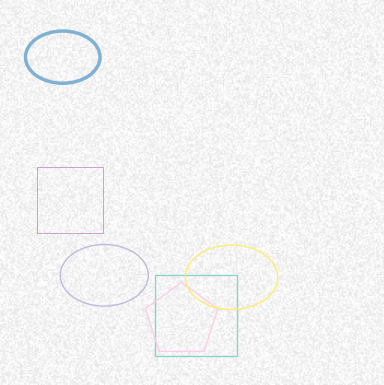[{"shape": "square", "thickness": 1, "radius": 0.53, "center": [0.508, 0.18]}, {"shape": "oval", "thickness": 1, "radius": 0.57, "center": [0.271, 0.285]}, {"shape": "oval", "thickness": 2.5, "radius": 0.48, "center": [0.163, 0.852]}, {"shape": "pentagon", "thickness": 1, "radius": 0.5, "center": [0.472, 0.167]}, {"shape": "square", "thickness": 0.5, "radius": 0.43, "center": [0.181, 0.48]}, {"shape": "oval", "thickness": 1, "radius": 0.6, "center": [0.602, 0.28]}]